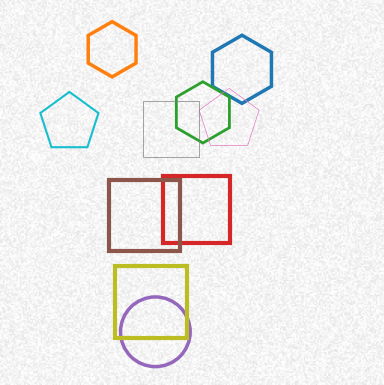[{"shape": "hexagon", "thickness": 2.5, "radius": 0.44, "center": [0.628, 0.82]}, {"shape": "hexagon", "thickness": 2.5, "radius": 0.36, "center": [0.291, 0.872]}, {"shape": "hexagon", "thickness": 2, "radius": 0.4, "center": [0.527, 0.708]}, {"shape": "square", "thickness": 3, "radius": 0.44, "center": [0.511, 0.456]}, {"shape": "circle", "thickness": 2.5, "radius": 0.45, "center": [0.404, 0.138]}, {"shape": "square", "thickness": 3, "radius": 0.46, "center": [0.375, 0.441]}, {"shape": "pentagon", "thickness": 0.5, "radius": 0.41, "center": [0.595, 0.689]}, {"shape": "square", "thickness": 0.5, "radius": 0.36, "center": [0.444, 0.665]}, {"shape": "square", "thickness": 3, "radius": 0.47, "center": [0.391, 0.215]}, {"shape": "pentagon", "thickness": 1.5, "radius": 0.4, "center": [0.18, 0.682]}]